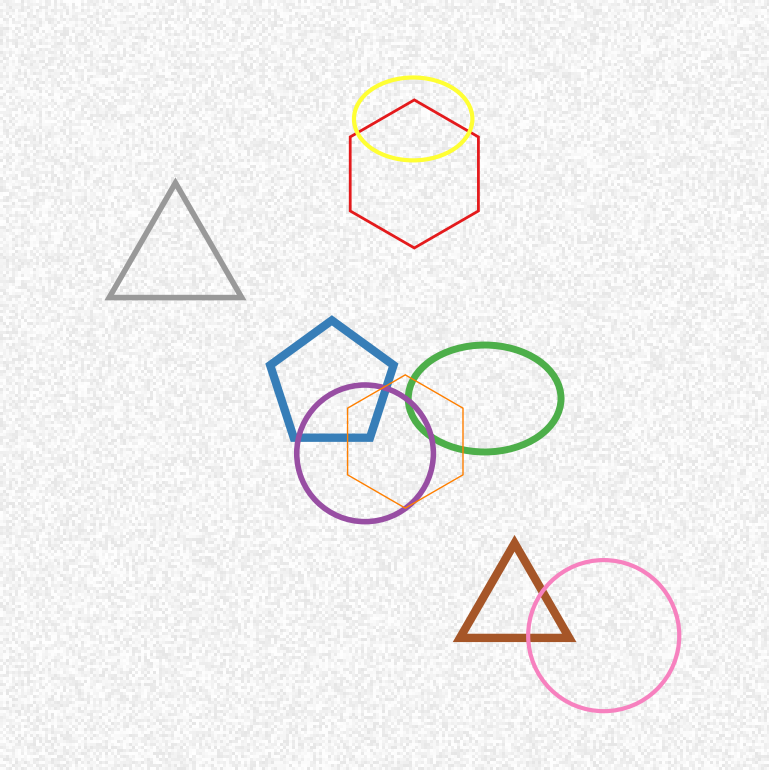[{"shape": "hexagon", "thickness": 1, "radius": 0.48, "center": [0.538, 0.774]}, {"shape": "pentagon", "thickness": 3, "radius": 0.42, "center": [0.431, 0.5]}, {"shape": "oval", "thickness": 2.5, "radius": 0.5, "center": [0.629, 0.482]}, {"shape": "circle", "thickness": 2, "radius": 0.44, "center": [0.474, 0.411]}, {"shape": "hexagon", "thickness": 0.5, "radius": 0.43, "center": [0.526, 0.427]}, {"shape": "oval", "thickness": 1.5, "radius": 0.38, "center": [0.537, 0.846]}, {"shape": "triangle", "thickness": 3, "radius": 0.41, "center": [0.668, 0.213]}, {"shape": "circle", "thickness": 1.5, "radius": 0.49, "center": [0.784, 0.175]}, {"shape": "triangle", "thickness": 2, "radius": 0.5, "center": [0.228, 0.663]}]